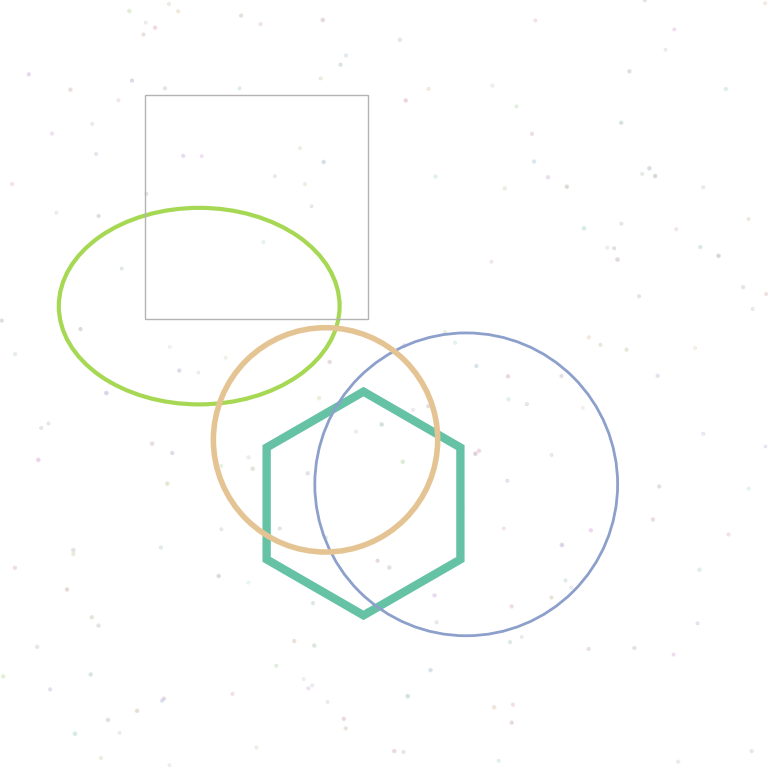[{"shape": "hexagon", "thickness": 3, "radius": 0.73, "center": [0.472, 0.346]}, {"shape": "circle", "thickness": 1, "radius": 0.98, "center": [0.605, 0.371]}, {"shape": "oval", "thickness": 1.5, "radius": 0.91, "center": [0.259, 0.602]}, {"shape": "circle", "thickness": 2, "radius": 0.73, "center": [0.423, 0.429]}, {"shape": "square", "thickness": 0.5, "radius": 0.73, "center": [0.333, 0.731]}]